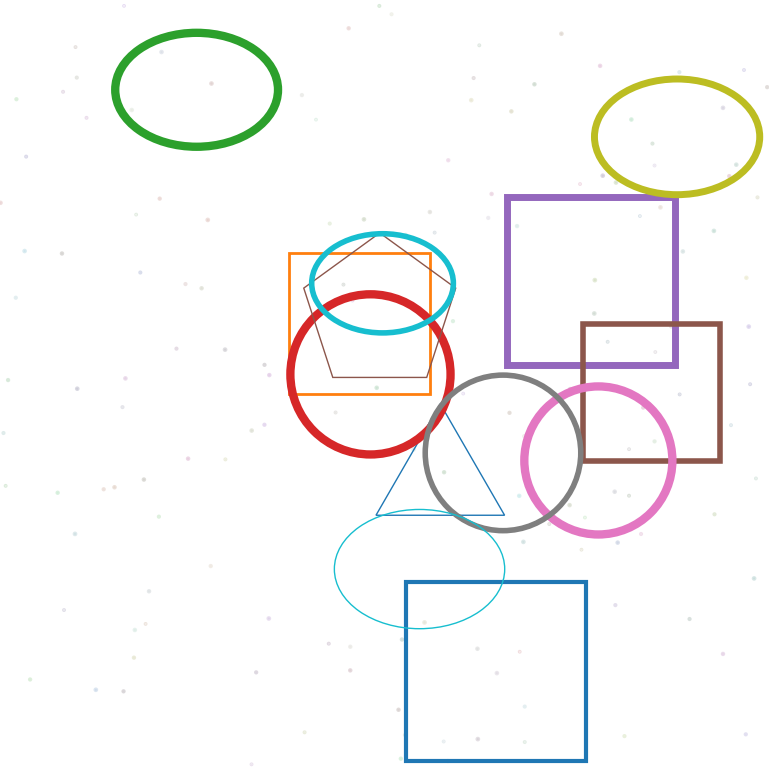[{"shape": "square", "thickness": 1.5, "radius": 0.58, "center": [0.644, 0.128]}, {"shape": "triangle", "thickness": 0.5, "radius": 0.48, "center": [0.572, 0.379]}, {"shape": "square", "thickness": 1, "radius": 0.46, "center": [0.467, 0.58]}, {"shape": "oval", "thickness": 3, "radius": 0.53, "center": [0.255, 0.883]}, {"shape": "circle", "thickness": 3, "radius": 0.52, "center": [0.481, 0.514]}, {"shape": "square", "thickness": 2.5, "radius": 0.54, "center": [0.767, 0.635]}, {"shape": "pentagon", "thickness": 0.5, "radius": 0.52, "center": [0.493, 0.594]}, {"shape": "square", "thickness": 2, "radius": 0.44, "center": [0.847, 0.49]}, {"shape": "circle", "thickness": 3, "radius": 0.48, "center": [0.777, 0.402]}, {"shape": "circle", "thickness": 2, "radius": 0.51, "center": [0.653, 0.412]}, {"shape": "oval", "thickness": 2.5, "radius": 0.54, "center": [0.879, 0.822]}, {"shape": "oval", "thickness": 0.5, "radius": 0.55, "center": [0.545, 0.261]}, {"shape": "oval", "thickness": 2, "radius": 0.46, "center": [0.497, 0.632]}]